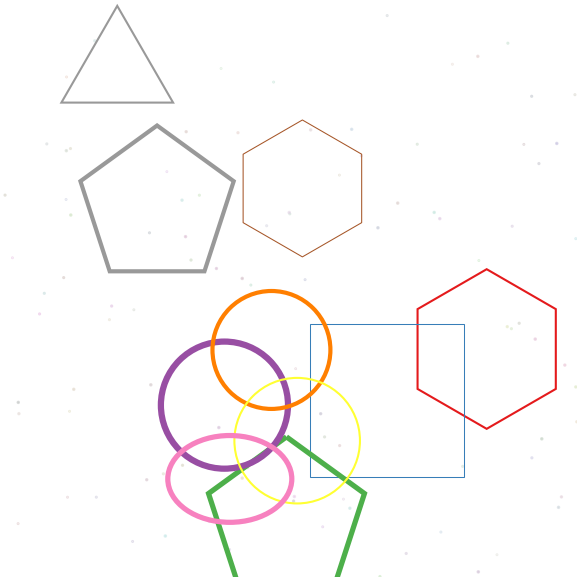[{"shape": "hexagon", "thickness": 1, "radius": 0.69, "center": [0.843, 0.395]}, {"shape": "square", "thickness": 0.5, "radius": 0.66, "center": [0.67, 0.306]}, {"shape": "pentagon", "thickness": 2.5, "radius": 0.71, "center": [0.496, 0.101]}, {"shape": "circle", "thickness": 3, "radius": 0.55, "center": [0.389, 0.298]}, {"shape": "circle", "thickness": 2, "radius": 0.51, "center": [0.47, 0.393]}, {"shape": "circle", "thickness": 1, "radius": 0.54, "center": [0.515, 0.236]}, {"shape": "hexagon", "thickness": 0.5, "radius": 0.59, "center": [0.524, 0.673]}, {"shape": "oval", "thickness": 2.5, "radius": 0.54, "center": [0.398, 0.17]}, {"shape": "triangle", "thickness": 1, "radius": 0.56, "center": [0.203, 0.877]}, {"shape": "pentagon", "thickness": 2, "radius": 0.7, "center": [0.272, 0.642]}]